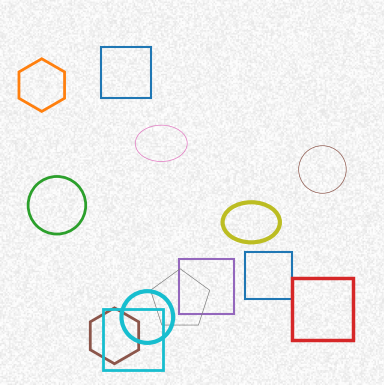[{"shape": "square", "thickness": 1.5, "radius": 0.3, "center": [0.698, 0.285]}, {"shape": "square", "thickness": 1.5, "radius": 0.33, "center": [0.328, 0.812]}, {"shape": "hexagon", "thickness": 2, "radius": 0.34, "center": [0.108, 0.779]}, {"shape": "circle", "thickness": 2, "radius": 0.37, "center": [0.148, 0.467]}, {"shape": "square", "thickness": 2.5, "radius": 0.4, "center": [0.838, 0.197]}, {"shape": "square", "thickness": 1.5, "radius": 0.36, "center": [0.536, 0.256]}, {"shape": "hexagon", "thickness": 2, "radius": 0.36, "center": [0.297, 0.128]}, {"shape": "circle", "thickness": 0.5, "radius": 0.31, "center": [0.838, 0.56]}, {"shape": "oval", "thickness": 0.5, "radius": 0.34, "center": [0.419, 0.628]}, {"shape": "pentagon", "thickness": 0.5, "radius": 0.4, "center": [0.468, 0.221]}, {"shape": "oval", "thickness": 3, "radius": 0.37, "center": [0.653, 0.423]}, {"shape": "square", "thickness": 2, "radius": 0.4, "center": [0.346, 0.119]}, {"shape": "circle", "thickness": 3, "radius": 0.34, "center": [0.383, 0.177]}]